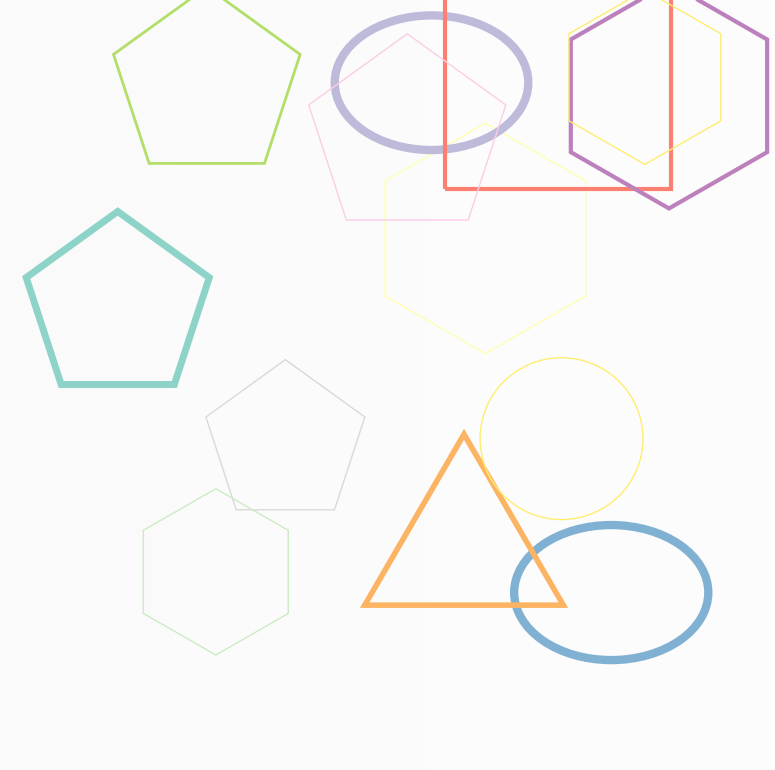[{"shape": "pentagon", "thickness": 2.5, "radius": 0.62, "center": [0.152, 0.601]}, {"shape": "hexagon", "thickness": 0.5, "radius": 0.75, "center": [0.626, 0.69]}, {"shape": "oval", "thickness": 3, "radius": 0.62, "center": [0.557, 0.893]}, {"shape": "square", "thickness": 1.5, "radius": 0.73, "center": [0.72, 0.9]}, {"shape": "oval", "thickness": 3, "radius": 0.63, "center": [0.789, 0.23]}, {"shape": "triangle", "thickness": 2, "radius": 0.74, "center": [0.599, 0.288]}, {"shape": "pentagon", "thickness": 1, "radius": 0.63, "center": [0.267, 0.89]}, {"shape": "pentagon", "thickness": 0.5, "radius": 0.67, "center": [0.525, 0.822]}, {"shape": "pentagon", "thickness": 0.5, "radius": 0.54, "center": [0.368, 0.425]}, {"shape": "hexagon", "thickness": 1.5, "radius": 0.73, "center": [0.863, 0.876]}, {"shape": "hexagon", "thickness": 0.5, "radius": 0.54, "center": [0.278, 0.257]}, {"shape": "circle", "thickness": 0.5, "radius": 0.53, "center": [0.725, 0.43]}, {"shape": "hexagon", "thickness": 0.5, "radius": 0.57, "center": [0.832, 0.9]}]